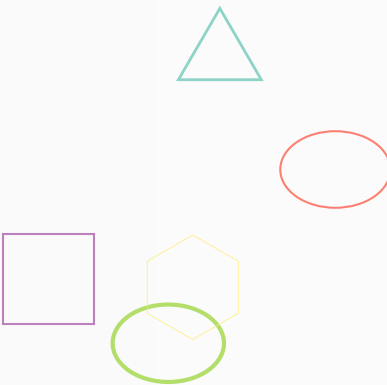[{"shape": "triangle", "thickness": 2, "radius": 0.62, "center": [0.567, 0.855]}, {"shape": "oval", "thickness": 1.5, "radius": 0.71, "center": [0.865, 0.56]}, {"shape": "oval", "thickness": 3, "radius": 0.72, "center": [0.434, 0.108]}, {"shape": "square", "thickness": 1.5, "radius": 0.58, "center": [0.126, 0.274]}, {"shape": "hexagon", "thickness": 0.5, "radius": 0.68, "center": [0.497, 0.254]}]